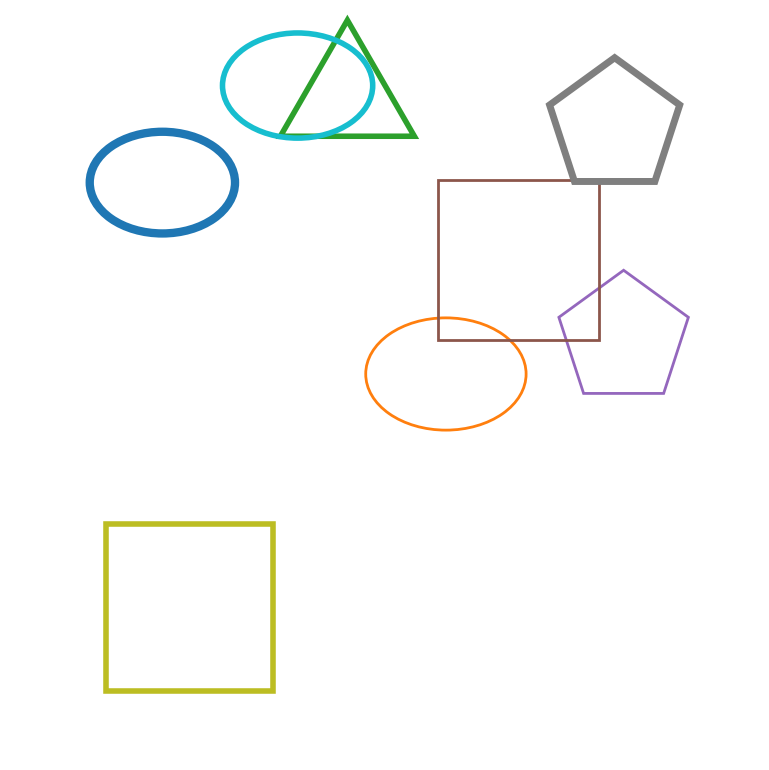[{"shape": "oval", "thickness": 3, "radius": 0.47, "center": [0.211, 0.763]}, {"shape": "oval", "thickness": 1, "radius": 0.52, "center": [0.579, 0.514]}, {"shape": "triangle", "thickness": 2, "radius": 0.5, "center": [0.451, 0.873]}, {"shape": "pentagon", "thickness": 1, "radius": 0.44, "center": [0.81, 0.561]}, {"shape": "square", "thickness": 1, "radius": 0.52, "center": [0.674, 0.662]}, {"shape": "pentagon", "thickness": 2.5, "radius": 0.44, "center": [0.798, 0.836]}, {"shape": "square", "thickness": 2, "radius": 0.54, "center": [0.247, 0.211]}, {"shape": "oval", "thickness": 2, "radius": 0.49, "center": [0.386, 0.889]}]